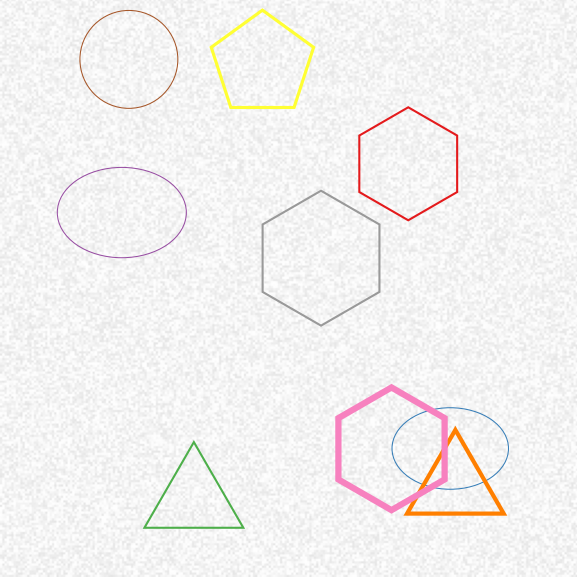[{"shape": "hexagon", "thickness": 1, "radius": 0.49, "center": [0.707, 0.716]}, {"shape": "oval", "thickness": 0.5, "radius": 0.5, "center": [0.78, 0.223]}, {"shape": "triangle", "thickness": 1, "radius": 0.49, "center": [0.336, 0.135]}, {"shape": "oval", "thickness": 0.5, "radius": 0.56, "center": [0.211, 0.631]}, {"shape": "triangle", "thickness": 2, "radius": 0.48, "center": [0.789, 0.158]}, {"shape": "pentagon", "thickness": 1.5, "radius": 0.47, "center": [0.454, 0.888]}, {"shape": "circle", "thickness": 0.5, "radius": 0.42, "center": [0.223, 0.896]}, {"shape": "hexagon", "thickness": 3, "radius": 0.53, "center": [0.678, 0.222]}, {"shape": "hexagon", "thickness": 1, "radius": 0.58, "center": [0.556, 0.552]}]